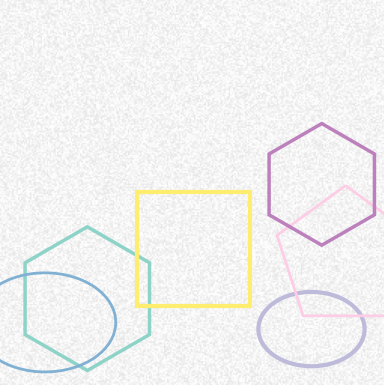[{"shape": "hexagon", "thickness": 2.5, "radius": 0.93, "center": [0.227, 0.224]}, {"shape": "oval", "thickness": 3, "radius": 0.69, "center": [0.809, 0.145]}, {"shape": "oval", "thickness": 2, "radius": 0.92, "center": [0.117, 0.163]}, {"shape": "pentagon", "thickness": 2, "radius": 0.94, "center": [0.897, 0.331]}, {"shape": "hexagon", "thickness": 2.5, "radius": 0.79, "center": [0.836, 0.521]}, {"shape": "square", "thickness": 3, "radius": 0.73, "center": [0.502, 0.353]}]